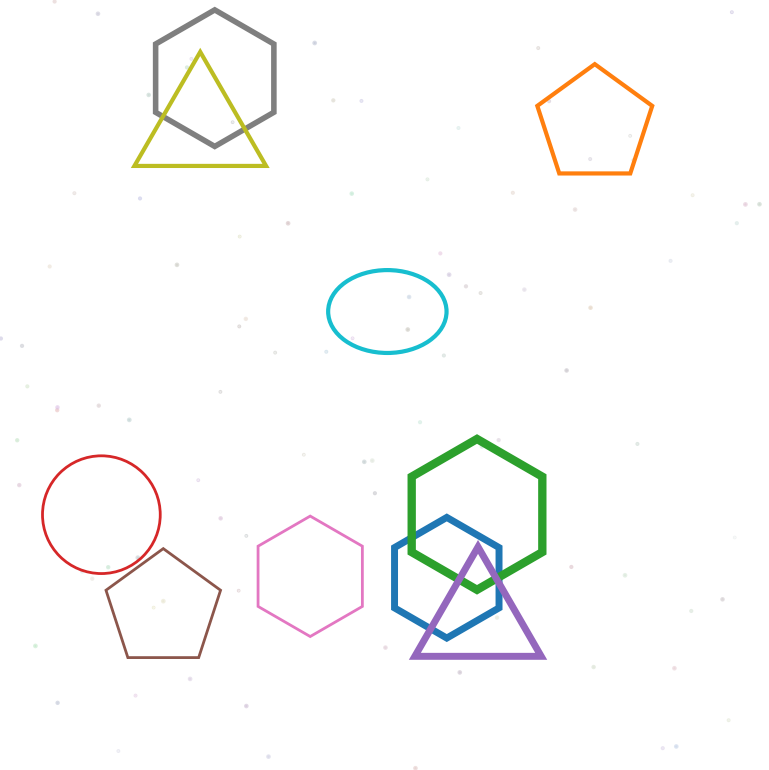[{"shape": "hexagon", "thickness": 2.5, "radius": 0.39, "center": [0.58, 0.25]}, {"shape": "pentagon", "thickness": 1.5, "radius": 0.39, "center": [0.772, 0.838]}, {"shape": "hexagon", "thickness": 3, "radius": 0.49, "center": [0.619, 0.332]}, {"shape": "circle", "thickness": 1, "radius": 0.38, "center": [0.132, 0.332]}, {"shape": "triangle", "thickness": 2.5, "radius": 0.47, "center": [0.621, 0.195]}, {"shape": "pentagon", "thickness": 1, "radius": 0.39, "center": [0.212, 0.209]}, {"shape": "hexagon", "thickness": 1, "radius": 0.39, "center": [0.403, 0.252]}, {"shape": "hexagon", "thickness": 2, "radius": 0.44, "center": [0.279, 0.898]}, {"shape": "triangle", "thickness": 1.5, "radius": 0.49, "center": [0.26, 0.834]}, {"shape": "oval", "thickness": 1.5, "radius": 0.38, "center": [0.503, 0.595]}]